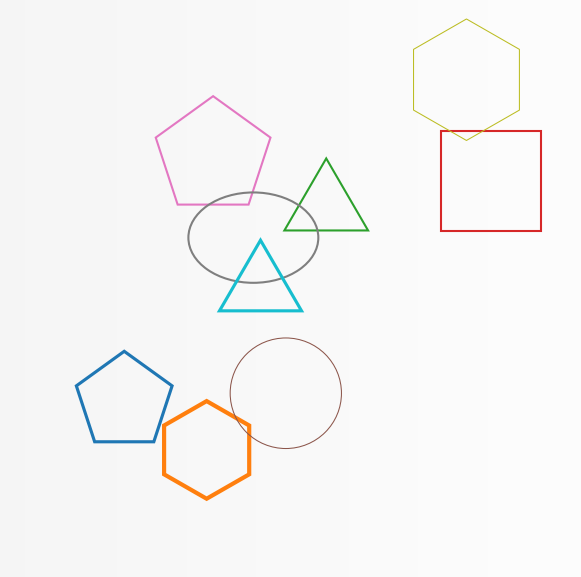[{"shape": "pentagon", "thickness": 1.5, "radius": 0.43, "center": [0.214, 0.304]}, {"shape": "hexagon", "thickness": 2, "radius": 0.42, "center": [0.356, 0.22]}, {"shape": "triangle", "thickness": 1, "radius": 0.42, "center": [0.561, 0.642]}, {"shape": "square", "thickness": 1, "radius": 0.43, "center": [0.844, 0.685]}, {"shape": "circle", "thickness": 0.5, "radius": 0.48, "center": [0.492, 0.318]}, {"shape": "pentagon", "thickness": 1, "radius": 0.52, "center": [0.367, 0.729]}, {"shape": "oval", "thickness": 1, "radius": 0.56, "center": [0.436, 0.588]}, {"shape": "hexagon", "thickness": 0.5, "radius": 0.53, "center": [0.803, 0.861]}, {"shape": "triangle", "thickness": 1.5, "radius": 0.41, "center": [0.448, 0.502]}]